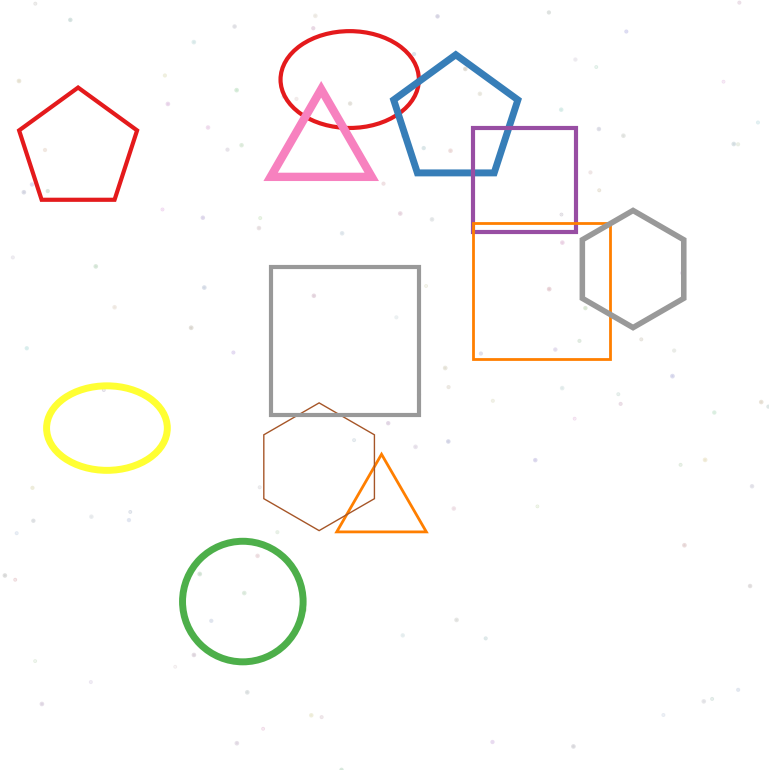[{"shape": "pentagon", "thickness": 1.5, "radius": 0.4, "center": [0.101, 0.806]}, {"shape": "oval", "thickness": 1.5, "radius": 0.45, "center": [0.454, 0.897]}, {"shape": "pentagon", "thickness": 2.5, "radius": 0.42, "center": [0.592, 0.844]}, {"shape": "circle", "thickness": 2.5, "radius": 0.39, "center": [0.315, 0.219]}, {"shape": "square", "thickness": 1.5, "radius": 0.34, "center": [0.681, 0.767]}, {"shape": "square", "thickness": 1, "radius": 0.44, "center": [0.703, 0.622]}, {"shape": "triangle", "thickness": 1, "radius": 0.34, "center": [0.496, 0.343]}, {"shape": "oval", "thickness": 2.5, "radius": 0.39, "center": [0.139, 0.444]}, {"shape": "hexagon", "thickness": 0.5, "radius": 0.41, "center": [0.414, 0.394]}, {"shape": "triangle", "thickness": 3, "radius": 0.38, "center": [0.417, 0.808]}, {"shape": "square", "thickness": 1.5, "radius": 0.48, "center": [0.448, 0.557]}, {"shape": "hexagon", "thickness": 2, "radius": 0.38, "center": [0.822, 0.651]}]